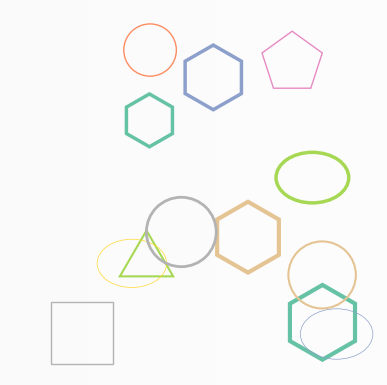[{"shape": "hexagon", "thickness": 3, "radius": 0.48, "center": [0.832, 0.163]}, {"shape": "hexagon", "thickness": 2.5, "radius": 0.34, "center": [0.386, 0.687]}, {"shape": "circle", "thickness": 1, "radius": 0.34, "center": [0.387, 0.87]}, {"shape": "hexagon", "thickness": 2.5, "radius": 0.42, "center": [0.55, 0.799]}, {"shape": "oval", "thickness": 0.5, "radius": 0.47, "center": [0.869, 0.132]}, {"shape": "pentagon", "thickness": 1, "radius": 0.41, "center": [0.754, 0.837]}, {"shape": "oval", "thickness": 2.5, "radius": 0.47, "center": [0.806, 0.539]}, {"shape": "triangle", "thickness": 1.5, "radius": 0.4, "center": [0.378, 0.322]}, {"shape": "oval", "thickness": 0.5, "radius": 0.45, "center": [0.34, 0.316]}, {"shape": "hexagon", "thickness": 3, "radius": 0.46, "center": [0.64, 0.384]}, {"shape": "circle", "thickness": 1.5, "radius": 0.44, "center": [0.831, 0.286]}, {"shape": "square", "thickness": 1, "radius": 0.4, "center": [0.212, 0.135]}, {"shape": "circle", "thickness": 2, "radius": 0.45, "center": [0.468, 0.397]}]